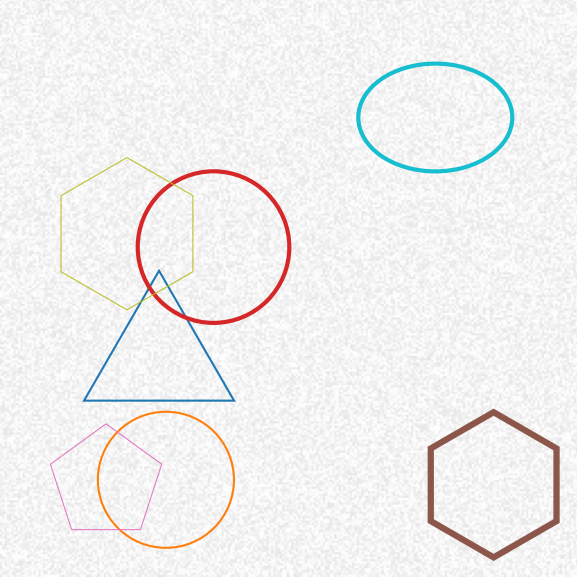[{"shape": "triangle", "thickness": 1, "radius": 0.75, "center": [0.275, 0.38]}, {"shape": "circle", "thickness": 1, "radius": 0.59, "center": [0.287, 0.168]}, {"shape": "circle", "thickness": 2, "radius": 0.66, "center": [0.37, 0.571]}, {"shape": "hexagon", "thickness": 3, "radius": 0.63, "center": [0.855, 0.16]}, {"shape": "pentagon", "thickness": 0.5, "radius": 0.51, "center": [0.184, 0.164]}, {"shape": "hexagon", "thickness": 0.5, "radius": 0.66, "center": [0.22, 0.594]}, {"shape": "oval", "thickness": 2, "radius": 0.67, "center": [0.754, 0.796]}]